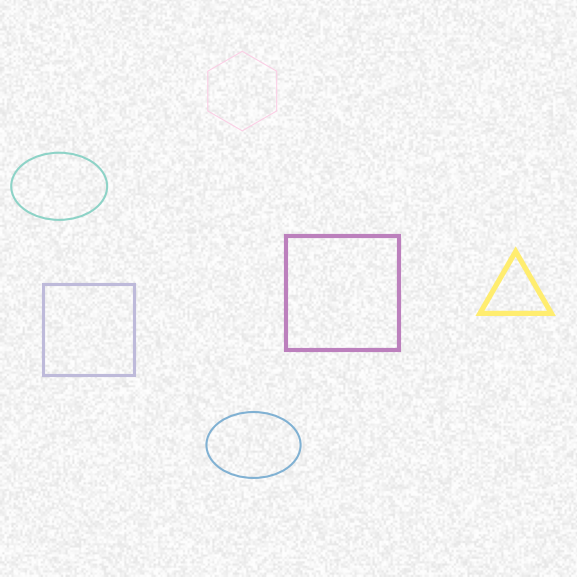[{"shape": "oval", "thickness": 1, "radius": 0.42, "center": [0.102, 0.677]}, {"shape": "square", "thickness": 1.5, "radius": 0.39, "center": [0.153, 0.429]}, {"shape": "oval", "thickness": 1, "radius": 0.41, "center": [0.439, 0.229]}, {"shape": "hexagon", "thickness": 0.5, "radius": 0.34, "center": [0.419, 0.841]}, {"shape": "square", "thickness": 2, "radius": 0.49, "center": [0.593, 0.491]}, {"shape": "triangle", "thickness": 2.5, "radius": 0.36, "center": [0.893, 0.492]}]